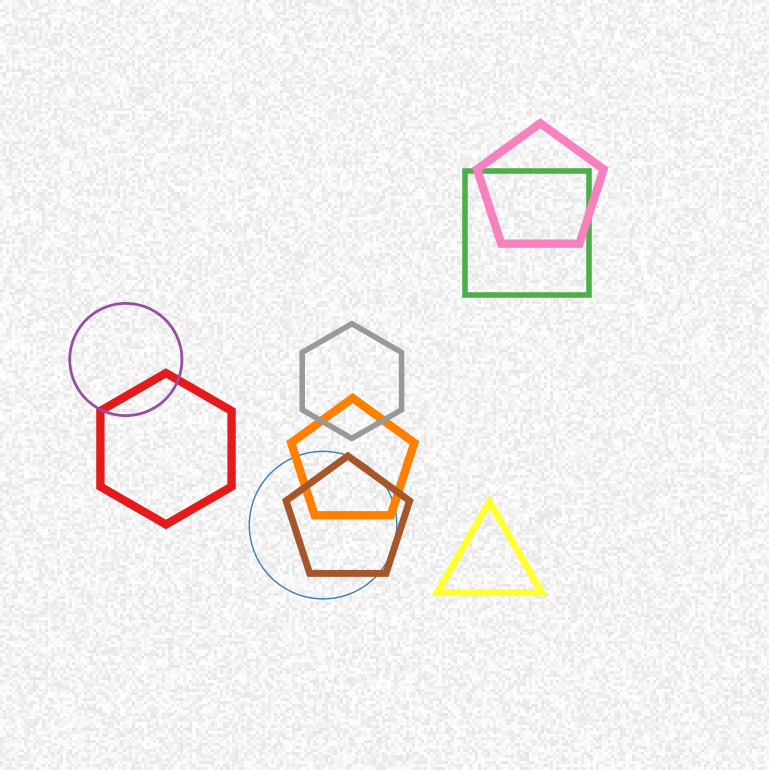[{"shape": "hexagon", "thickness": 3, "radius": 0.49, "center": [0.216, 0.417]}, {"shape": "circle", "thickness": 0.5, "radius": 0.48, "center": [0.42, 0.318]}, {"shape": "square", "thickness": 2, "radius": 0.4, "center": [0.684, 0.697]}, {"shape": "circle", "thickness": 1, "radius": 0.36, "center": [0.163, 0.533]}, {"shape": "pentagon", "thickness": 3, "radius": 0.42, "center": [0.458, 0.399]}, {"shape": "triangle", "thickness": 2.5, "radius": 0.39, "center": [0.636, 0.27]}, {"shape": "pentagon", "thickness": 2.5, "radius": 0.42, "center": [0.452, 0.324]}, {"shape": "pentagon", "thickness": 3, "radius": 0.43, "center": [0.702, 0.753]}, {"shape": "hexagon", "thickness": 2, "radius": 0.37, "center": [0.457, 0.505]}]